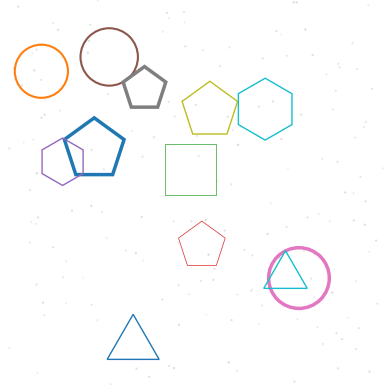[{"shape": "pentagon", "thickness": 2.5, "radius": 0.41, "center": [0.245, 0.612]}, {"shape": "triangle", "thickness": 1, "radius": 0.39, "center": [0.346, 0.106]}, {"shape": "circle", "thickness": 1.5, "radius": 0.35, "center": [0.107, 0.815]}, {"shape": "square", "thickness": 0.5, "radius": 0.33, "center": [0.495, 0.561]}, {"shape": "pentagon", "thickness": 0.5, "radius": 0.32, "center": [0.524, 0.362]}, {"shape": "hexagon", "thickness": 1, "radius": 0.31, "center": [0.163, 0.58]}, {"shape": "circle", "thickness": 1.5, "radius": 0.37, "center": [0.284, 0.852]}, {"shape": "circle", "thickness": 2.5, "radius": 0.39, "center": [0.777, 0.278]}, {"shape": "pentagon", "thickness": 2.5, "radius": 0.29, "center": [0.375, 0.769]}, {"shape": "pentagon", "thickness": 1, "radius": 0.38, "center": [0.545, 0.713]}, {"shape": "triangle", "thickness": 1, "radius": 0.33, "center": [0.742, 0.284]}, {"shape": "hexagon", "thickness": 1, "radius": 0.4, "center": [0.689, 0.717]}]